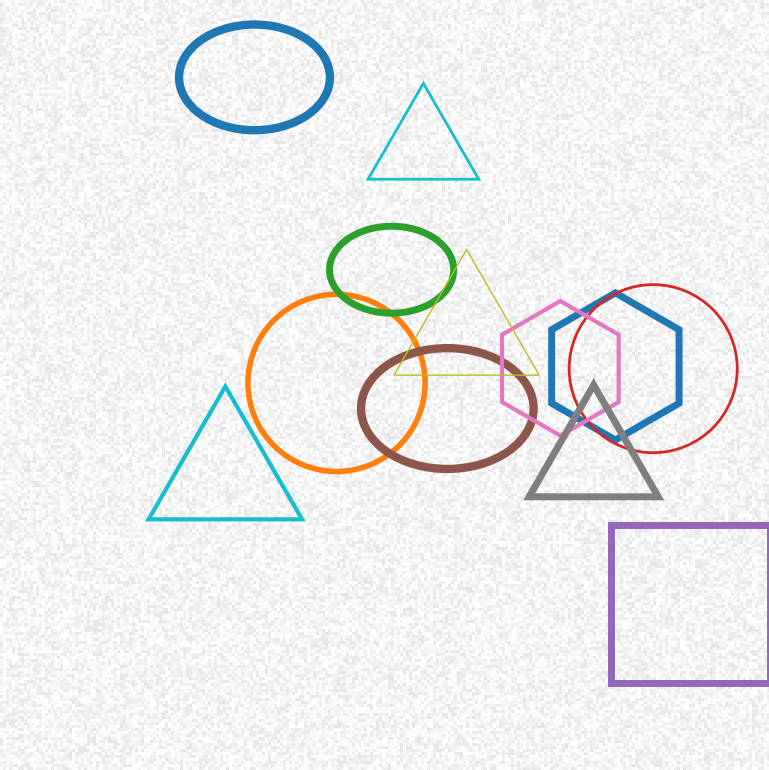[{"shape": "hexagon", "thickness": 2.5, "radius": 0.48, "center": [0.799, 0.524]}, {"shape": "oval", "thickness": 3, "radius": 0.49, "center": [0.331, 0.9]}, {"shape": "circle", "thickness": 2, "radius": 0.58, "center": [0.437, 0.503]}, {"shape": "oval", "thickness": 2.5, "radius": 0.4, "center": [0.509, 0.65]}, {"shape": "circle", "thickness": 1, "radius": 0.55, "center": [0.848, 0.521]}, {"shape": "square", "thickness": 2.5, "radius": 0.51, "center": [0.897, 0.215]}, {"shape": "oval", "thickness": 3, "radius": 0.56, "center": [0.581, 0.469]}, {"shape": "hexagon", "thickness": 1.5, "radius": 0.44, "center": [0.728, 0.522]}, {"shape": "triangle", "thickness": 2.5, "radius": 0.48, "center": [0.771, 0.403]}, {"shape": "triangle", "thickness": 0.5, "radius": 0.54, "center": [0.606, 0.567]}, {"shape": "triangle", "thickness": 1, "radius": 0.42, "center": [0.55, 0.809]}, {"shape": "triangle", "thickness": 1.5, "radius": 0.58, "center": [0.293, 0.383]}]